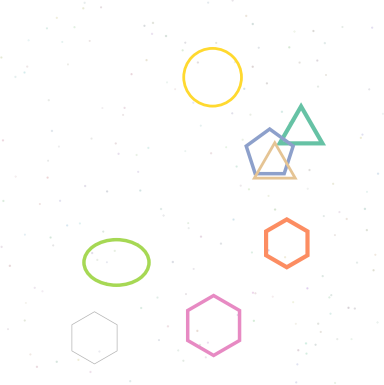[{"shape": "triangle", "thickness": 3, "radius": 0.32, "center": [0.782, 0.66]}, {"shape": "hexagon", "thickness": 3, "radius": 0.31, "center": [0.745, 0.368]}, {"shape": "pentagon", "thickness": 2.5, "radius": 0.32, "center": [0.7, 0.601]}, {"shape": "hexagon", "thickness": 2.5, "radius": 0.39, "center": [0.555, 0.155]}, {"shape": "oval", "thickness": 2.5, "radius": 0.42, "center": [0.303, 0.318]}, {"shape": "circle", "thickness": 2, "radius": 0.37, "center": [0.552, 0.799]}, {"shape": "triangle", "thickness": 2, "radius": 0.31, "center": [0.714, 0.568]}, {"shape": "hexagon", "thickness": 0.5, "radius": 0.34, "center": [0.245, 0.123]}]